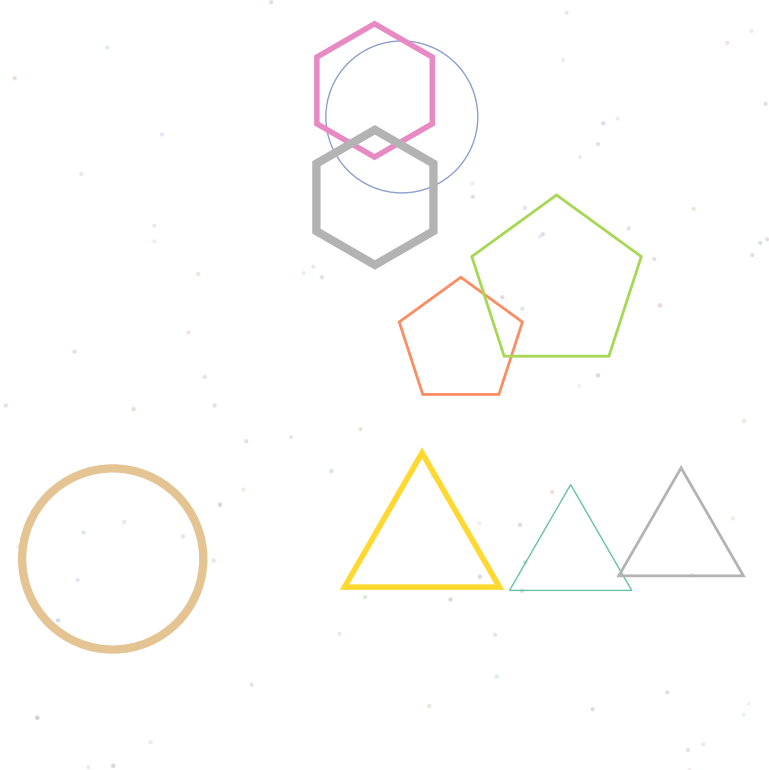[{"shape": "triangle", "thickness": 0.5, "radius": 0.46, "center": [0.741, 0.279]}, {"shape": "pentagon", "thickness": 1, "radius": 0.42, "center": [0.598, 0.556]}, {"shape": "circle", "thickness": 0.5, "radius": 0.49, "center": [0.522, 0.848]}, {"shape": "hexagon", "thickness": 2, "radius": 0.43, "center": [0.486, 0.883]}, {"shape": "pentagon", "thickness": 1, "radius": 0.58, "center": [0.723, 0.631]}, {"shape": "triangle", "thickness": 2, "radius": 0.58, "center": [0.548, 0.296]}, {"shape": "circle", "thickness": 3, "radius": 0.59, "center": [0.146, 0.274]}, {"shape": "triangle", "thickness": 1, "radius": 0.47, "center": [0.885, 0.299]}, {"shape": "hexagon", "thickness": 3, "radius": 0.44, "center": [0.487, 0.744]}]